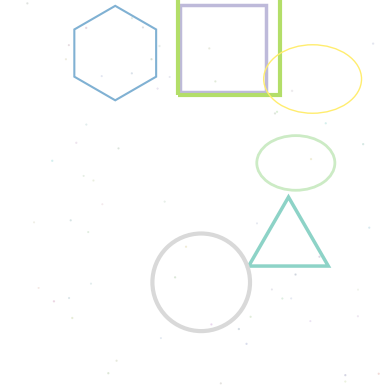[{"shape": "triangle", "thickness": 2.5, "radius": 0.6, "center": [0.749, 0.369]}, {"shape": "square", "thickness": 2.5, "radius": 0.56, "center": [0.578, 0.874]}, {"shape": "hexagon", "thickness": 1.5, "radius": 0.61, "center": [0.299, 0.862]}, {"shape": "square", "thickness": 3, "radius": 0.66, "center": [0.595, 0.887]}, {"shape": "circle", "thickness": 3, "radius": 0.63, "center": [0.523, 0.267]}, {"shape": "oval", "thickness": 2, "radius": 0.51, "center": [0.768, 0.577]}, {"shape": "oval", "thickness": 1, "radius": 0.64, "center": [0.812, 0.795]}]